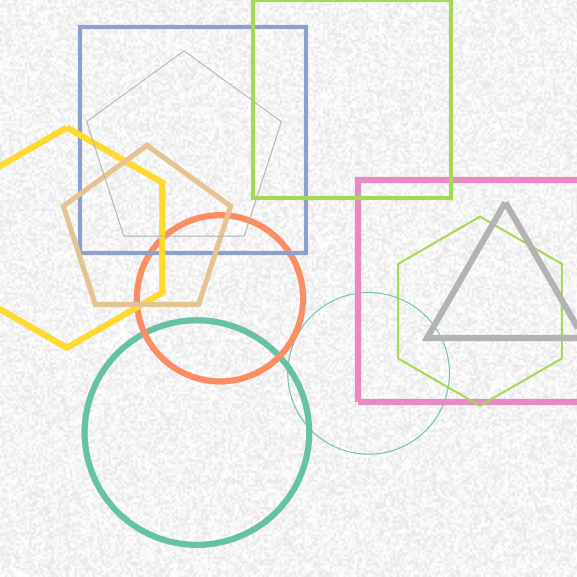[{"shape": "circle", "thickness": 0.5, "radius": 0.7, "center": [0.638, 0.353]}, {"shape": "circle", "thickness": 3, "radius": 0.97, "center": [0.341, 0.25]}, {"shape": "circle", "thickness": 3, "radius": 0.72, "center": [0.381, 0.483]}, {"shape": "square", "thickness": 2, "radius": 0.98, "center": [0.335, 0.757]}, {"shape": "square", "thickness": 3, "radius": 0.96, "center": [0.813, 0.495]}, {"shape": "hexagon", "thickness": 1, "radius": 0.82, "center": [0.831, 0.46]}, {"shape": "square", "thickness": 2, "radius": 0.86, "center": [0.609, 0.828]}, {"shape": "hexagon", "thickness": 3, "radius": 0.95, "center": [0.116, 0.588]}, {"shape": "pentagon", "thickness": 2.5, "radius": 0.76, "center": [0.255, 0.595]}, {"shape": "pentagon", "thickness": 0.5, "radius": 0.89, "center": [0.319, 0.734]}, {"shape": "triangle", "thickness": 3, "radius": 0.78, "center": [0.875, 0.492]}]